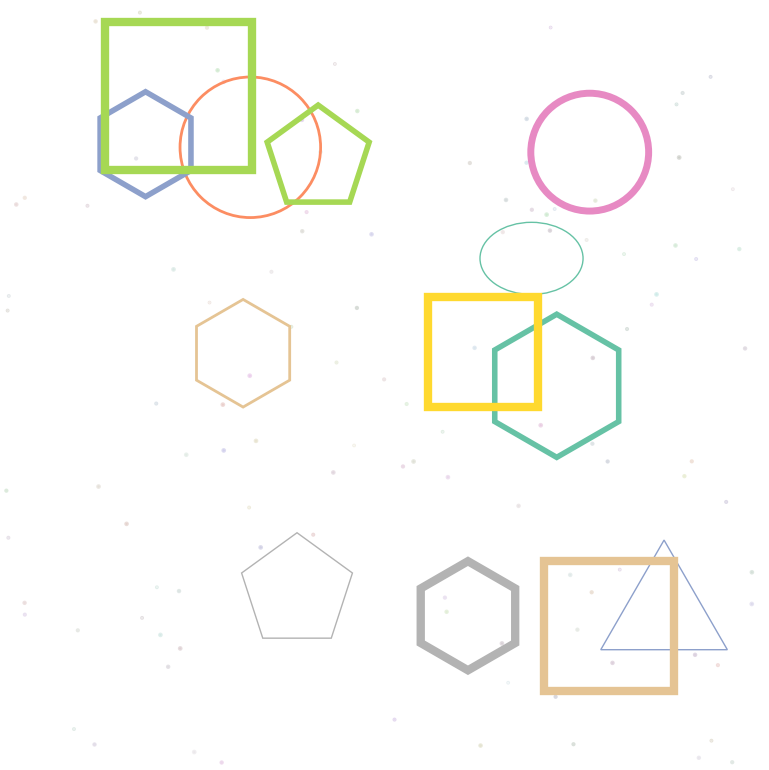[{"shape": "hexagon", "thickness": 2, "radius": 0.46, "center": [0.723, 0.499]}, {"shape": "oval", "thickness": 0.5, "radius": 0.33, "center": [0.69, 0.664]}, {"shape": "circle", "thickness": 1, "radius": 0.46, "center": [0.325, 0.809]}, {"shape": "hexagon", "thickness": 2, "radius": 0.34, "center": [0.189, 0.813]}, {"shape": "triangle", "thickness": 0.5, "radius": 0.47, "center": [0.862, 0.204]}, {"shape": "circle", "thickness": 2.5, "radius": 0.38, "center": [0.766, 0.802]}, {"shape": "square", "thickness": 3, "radius": 0.48, "center": [0.232, 0.875]}, {"shape": "pentagon", "thickness": 2, "radius": 0.35, "center": [0.413, 0.794]}, {"shape": "square", "thickness": 3, "radius": 0.36, "center": [0.627, 0.543]}, {"shape": "hexagon", "thickness": 1, "radius": 0.35, "center": [0.316, 0.541]}, {"shape": "square", "thickness": 3, "radius": 0.42, "center": [0.791, 0.186]}, {"shape": "pentagon", "thickness": 0.5, "radius": 0.38, "center": [0.386, 0.232]}, {"shape": "hexagon", "thickness": 3, "radius": 0.35, "center": [0.608, 0.2]}]